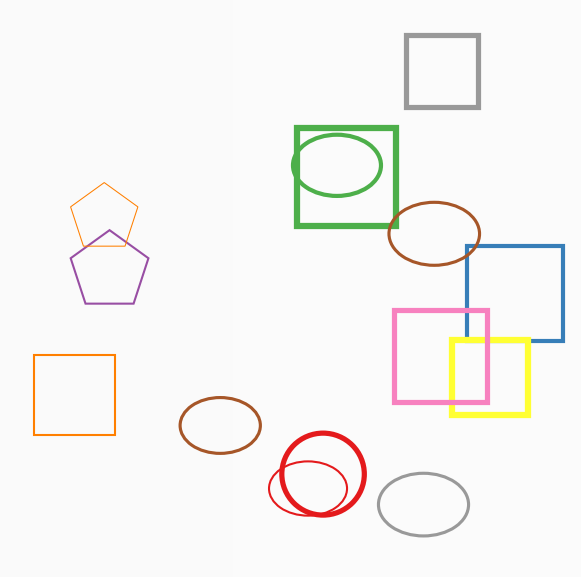[{"shape": "oval", "thickness": 1, "radius": 0.34, "center": [0.53, 0.153]}, {"shape": "circle", "thickness": 2.5, "radius": 0.35, "center": [0.556, 0.178]}, {"shape": "square", "thickness": 2, "radius": 0.41, "center": [0.887, 0.491]}, {"shape": "square", "thickness": 3, "radius": 0.42, "center": [0.596, 0.693]}, {"shape": "oval", "thickness": 2, "radius": 0.38, "center": [0.58, 0.713]}, {"shape": "pentagon", "thickness": 1, "radius": 0.35, "center": [0.188, 0.53]}, {"shape": "square", "thickness": 1, "radius": 0.35, "center": [0.129, 0.315]}, {"shape": "pentagon", "thickness": 0.5, "radius": 0.3, "center": [0.179, 0.622]}, {"shape": "square", "thickness": 3, "radius": 0.32, "center": [0.843, 0.345]}, {"shape": "oval", "thickness": 1.5, "radius": 0.39, "center": [0.747, 0.594]}, {"shape": "oval", "thickness": 1.5, "radius": 0.35, "center": [0.379, 0.262]}, {"shape": "square", "thickness": 2.5, "radius": 0.4, "center": [0.757, 0.383]}, {"shape": "square", "thickness": 2.5, "radius": 0.31, "center": [0.761, 0.876]}, {"shape": "oval", "thickness": 1.5, "radius": 0.39, "center": [0.729, 0.125]}]